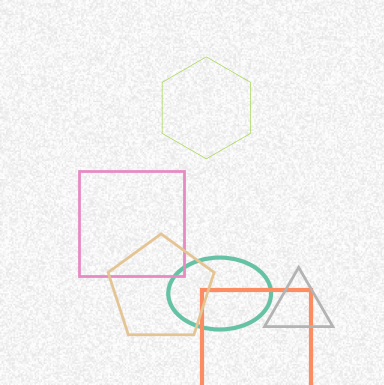[{"shape": "oval", "thickness": 3, "radius": 0.67, "center": [0.571, 0.238]}, {"shape": "square", "thickness": 3, "radius": 0.71, "center": [0.667, 0.106]}, {"shape": "square", "thickness": 2, "radius": 0.68, "center": [0.341, 0.419]}, {"shape": "hexagon", "thickness": 0.5, "radius": 0.66, "center": [0.536, 0.72]}, {"shape": "pentagon", "thickness": 2, "radius": 0.72, "center": [0.418, 0.248]}, {"shape": "triangle", "thickness": 2, "radius": 0.51, "center": [0.776, 0.203]}]